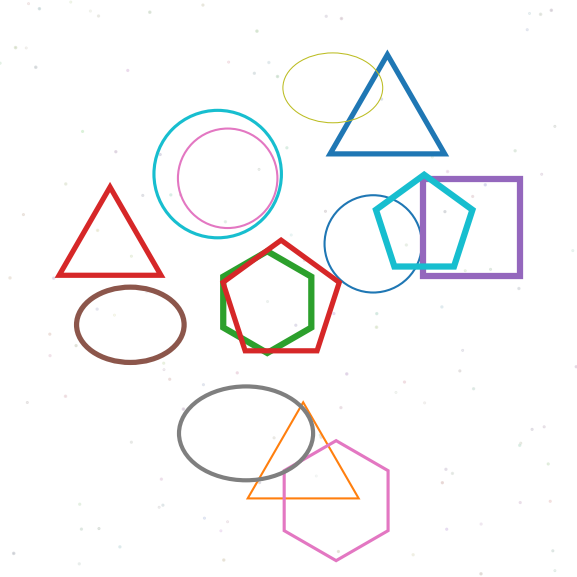[{"shape": "triangle", "thickness": 2.5, "radius": 0.57, "center": [0.671, 0.79]}, {"shape": "circle", "thickness": 1, "radius": 0.42, "center": [0.646, 0.577]}, {"shape": "triangle", "thickness": 1, "radius": 0.55, "center": [0.525, 0.192]}, {"shape": "hexagon", "thickness": 3, "radius": 0.44, "center": [0.463, 0.476]}, {"shape": "triangle", "thickness": 2.5, "radius": 0.51, "center": [0.191, 0.573]}, {"shape": "pentagon", "thickness": 2.5, "radius": 0.53, "center": [0.487, 0.477]}, {"shape": "square", "thickness": 3, "radius": 0.42, "center": [0.816, 0.604]}, {"shape": "oval", "thickness": 2.5, "radius": 0.47, "center": [0.226, 0.437]}, {"shape": "hexagon", "thickness": 1.5, "radius": 0.52, "center": [0.582, 0.132]}, {"shape": "circle", "thickness": 1, "radius": 0.43, "center": [0.394, 0.69]}, {"shape": "oval", "thickness": 2, "radius": 0.58, "center": [0.426, 0.249]}, {"shape": "oval", "thickness": 0.5, "radius": 0.43, "center": [0.576, 0.847]}, {"shape": "pentagon", "thickness": 3, "radius": 0.44, "center": [0.735, 0.609]}, {"shape": "circle", "thickness": 1.5, "radius": 0.55, "center": [0.377, 0.698]}]